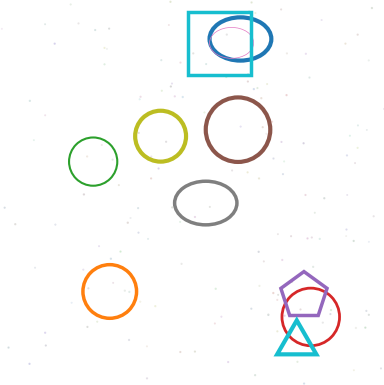[{"shape": "oval", "thickness": 3, "radius": 0.4, "center": [0.625, 0.899]}, {"shape": "circle", "thickness": 2.5, "radius": 0.35, "center": [0.285, 0.243]}, {"shape": "circle", "thickness": 1.5, "radius": 0.31, "center": [0.242, 0.58]}, {"shape": "circle", "thickness": 2, "radius": 0.37, "center": [0.807, 0.177]}, {"shape": "pentagon", "thickness": 2.5, "radius": 0.32, "center": [0.79, 0.232]}, {"shape": "circle", "thickness": 3, "radius": 0.42, "center": [0.618, 0.663]}, {"shape": "oval", "thickness": 0.5, "radius": 0.29, "center": [0.602, 0.889]}, {"shape": "oval", "thickness": 2.5, "radius": 0.4, "center": [0.534, 0.473]}, {"shape": "circle", "thickness": 3, "radius": 0.33, "center": [0.417, 0.646]}, {"shape": "square", "thickness": 2.5, "radius": 0.41, "center": [0.57, 0.886]}, {"shape": "triangle", "thickness": 3, "radius": 0.29, "center": [0.771, 0.109]}]